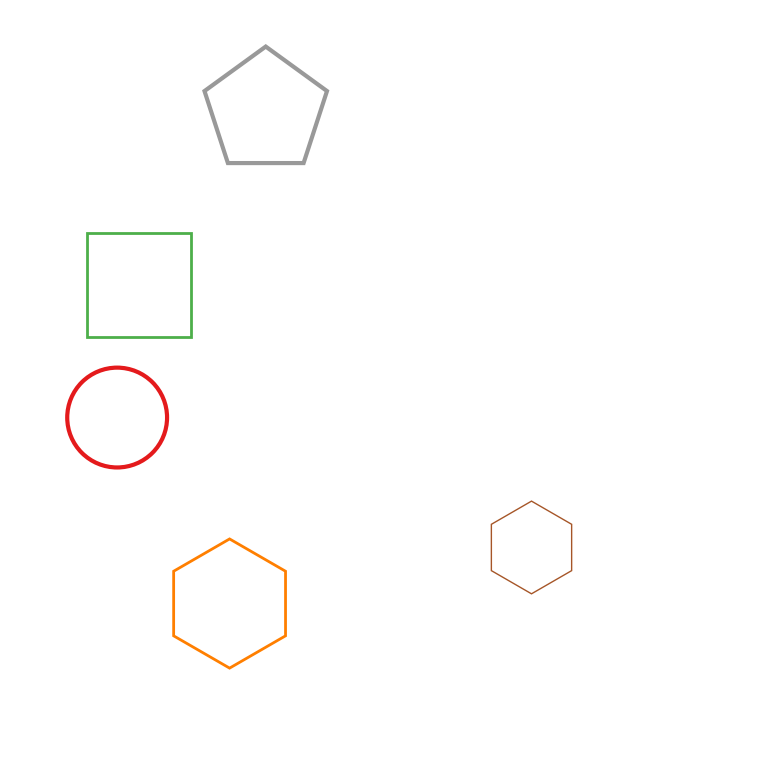[{"shape": "circle", "thickness": 1.5, "radius": 0.32, "center": [0.152, 0.458]}, {"shape": "square", "thickness": 1, "radius": 0.34, "center": [0.181, 0.63]}, {"shape": "hexagon", "thickness": 1, "radius": 0.42, "center": [0.298, 0.216]}, {"shape": "hexagon", "thickness": 0.5, "radius": 0.3, "center": [0.69, 0.289]}, {"shape": "pentagon", "thickness": 1.5, "radius": 0.42, "center": [0.345, 0.856]}]